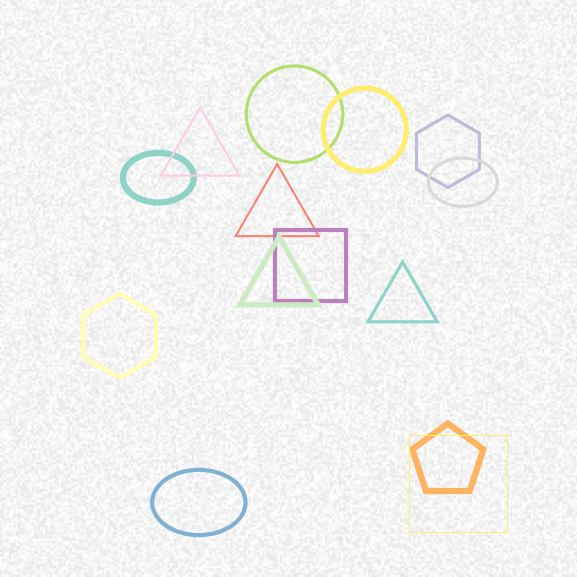[{"shape": "triangle", "thickness": 1.5, "radius": 0.35, "center": [0.697, 0.476]}, {"shape": "oval", "thickness": 3, "radius": 0.31, "center": [0.274, 0.691]}, {"shape": "hexagon", "thickness": 2, "radius": 0.36, "center": [0.207, 0.418]}, {"shape": "hexagon", "thickness": 1.5, "radius": 0.31, "center": [0.776, 0.737]}, {"shape": "triangle", "thickness": 1, "radius": 0.42, "center": [0.48, 0.632]}, {"shape": "oval", "thickness": 2, "radius": 0.4, "center": [0.344, 0.129]}, {"shape": "pentagon", "thickness": 3, "radius": 0.32, "center": [0.775, 0.201]}, {"shape": "circle", "thickness": 1.5, "radius": 0.42, "center": [0.51, 0.801]}, {"shape": "triangle", "thickness": 1, "radius": 0.39, "center": [0.347, 0.734]}, {"shape": "oval", "thickness": 1.5, "radius": 0.3, "center": [0.802, 0.684]}, {"shape": "square", "thickness": 2, "radius": 0.31, "center": [0.538, 0.539]}, {"shape": "triangle", "thickness": 2.5, "radius": 0.39, "center": [0.483, 0.511]}, {"shape": "square", "thickness": 0.5, "radius": 0.42, "center": [0.793, 0.162]}, {"shape": "circle", "thickness": 2.5, "radius": 0.36, "center": [0.632, 0.775]}]